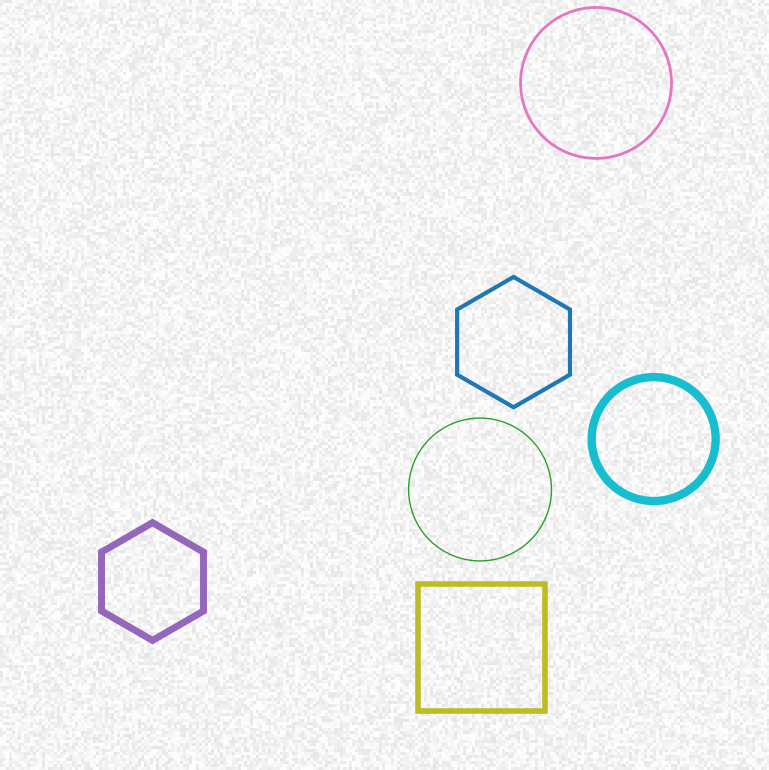[{"shape": "hexagon", "thickness": 1.5, "radius": 0.42, "center": [0.667, 0.556]}, {"shape": "circle", "thickness": 0.5, "radius": 0.46, "center": [0.623, 0.364]}, {"shape": "hexagon", "thickness": 2.5, "radius": 0.38, "center": [0.198, 0.245]}, {"shape": "circle", "thickness": 1, "radius": 0.49, "center": [0.774, 0.892]}, {"shape": "square", "thickness": 2, "radius": 0.41, "center": [0.625, 0.159]}, {"shape": "circle", "thickness": 3, "radius": 0.4, "center": [0.849, 0.43]}]